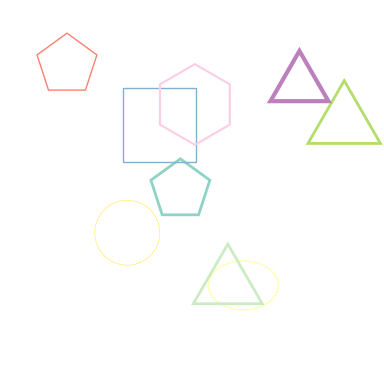[{"shape": "pentagon", "thickness": 2, "radius": 0.4, "center": [0.469, 0.507]}, {"shape": "oval", "thickness": 1, "radius": 0.45, "center": [0.632, 0.259]}, {"shape": "pentagon", "thickness": 1, "radius": 0.41, "center": [0.174, 0.832]}, {"shape": "square", "thickness": 1, "radius": 0.48, "center": [0.414, 0.676]}, {"shape": "triangle", "thickness": 2, "radius": 0.54, "center": [0.894, 0.682]}, {"shape": "hexagon", "thickness": 1.5, "radius": 0.52, "center": [0.506, 0.729]}, {"shape": "triangle", "thickness": 3, "radius": 0.43, "center": [0.778, 0.781]}, {"shape": "triangle", "thickness": 2, "radius": 0.52, "center": [0.592, 0.263]}, {"shape": "circle", "thickness": 0.5, "radius": 0.42, "center": [0.331, 0.395]}]